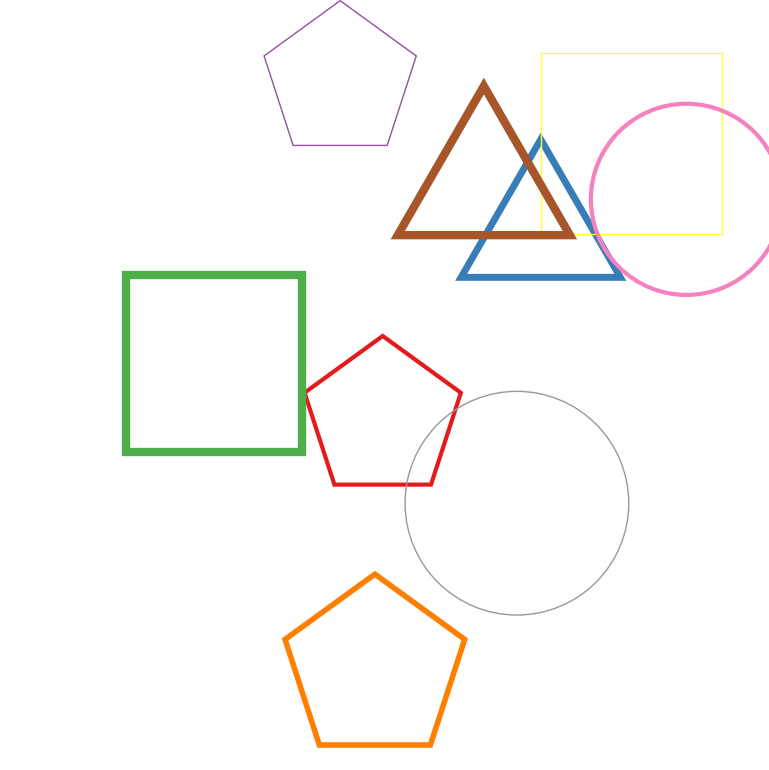[{"shape": "pentagon", "thickness": 1.5, "radius": 0.53, "center": [0.497, 0.457]}, {"shape": "triangle", "thickness": 2.5, "radius": 0.6, "center": [0.702, 0.7]}, {"shape": "square", "thickness": 3, "radius": 0.57, "center": [0.278, 0.528]}, {"shape": "pentagon", "thickness": 0.5, "radius": 0.52, "center": [0.442, 0.895]}, {"shape": "pentagon", "thickness": 2, "radius": 0.61, "center": [0.487, 0.132]}, {"shape": "square", "thickness": 0.5, "radius": 0.59, "center": [0.82, 0.814]}, {"shape": "triangle", "thickness": 3, "radius": 0.65, "center": [0.628, 0.759]}, {"shape": "circle", "thickness": 1.5, "radius": 0.62, "center": [0.892, 0.741]}, {"shape": "circle", "thickness": 0.5, "radius": 0.73, "center": [0.671, 0.347]}]